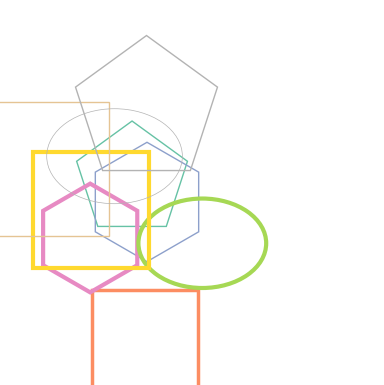[{"shape": "pentagon", "thickness": 1, "radius": 0.76, "center": [0.343, 0.534]}, {"shape": "square", "thickness": 2.5, "radius": 0.69, "center": [0.377, 0.109]}, {"shape": "hexagon", "thickness": 1, "radius": 0.77, "center": [0.382, 0.475]}, {"shape": "hexagon", "thickness": 3, "radius": 0.71, "center": [0.234, 0.382]}, {"shape": "oval", "thickness": 3, "radius": 0.83, "center": [0.525, 0.368]}, {"shape": "square", "thickness": 3, "radius": 0.75, "center": [0.236, 0.455]}, {"shape": "square", "thickness": 1, "radius": 0.86, "center": [0.111, 0.561]}, {"shape": "oval", "thickness": 0.5, "radius": 0.88, "center": [0.298, 0.594]}, {"shape": "pentagon", "thickness": 1, "radius": 0.97, "center": [0.381, 0.714]}]